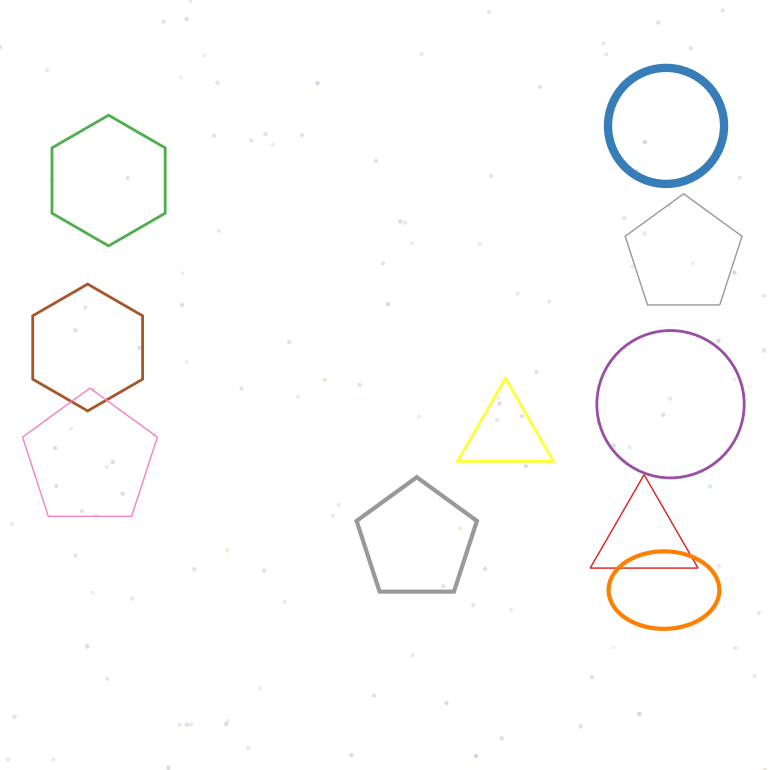[{"shape": "triangle", "thickness": 0.5, "radius": 0.4, "center": [0.837, 0.303]}, {"shape": "circle", "thickness": 3, "radius": 0.38, "center": [0.865, 0.836]}, {"shape": "hexagon", "thickness": 1, "radius": 0.42, "center": [0.141, 0.766]}, {"shape": "circle", "thickness": 1, "radius": 0.48, "center": [0.871, 0.475]}, {"shape": "oval", "thickness": 1.5, "radius": 0.36, "center": [0.862, 0.234]}, {"shape": "triangle", "thickness": 1, "radius": 0.36, "center": [0.657, 0.437]}, {"shape": "hexagon", "thickness": 1, "radius": 0.41, "center": [0.114, 0.549]}, {"shape": "pentagon", "thickness": 0.5, "radius": 0.46, "center": [0.117, 0.404]}, {"shape": "pentagon", "thickness": 0.5, "radius": 0.4, "center": [0.888, 0.669]}, {"shape": "pentagon", "thickness": 1.5, "radius": 0.41, "center": [0.541, 0.298]}]